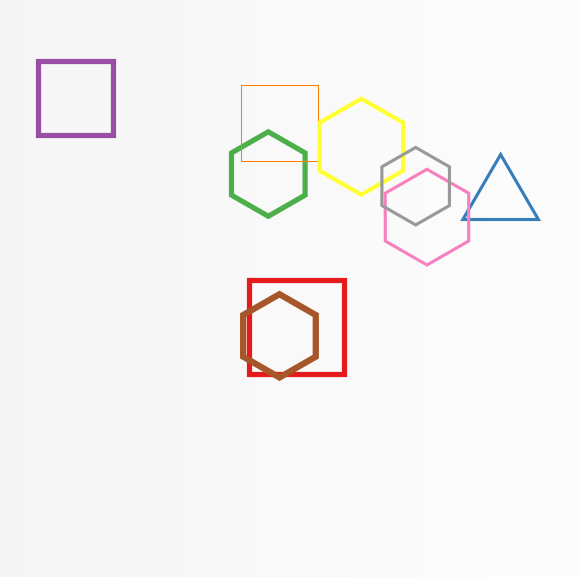[{"shape": "square", "thickness": 2.5, "radius": 0.41, "center": [0.509, 0.433]}, {"shape": "triangle", "thickness": 1.5, "radius": 0.38, "center": [0.861, 0.657]}, {"shape": "hexagon", "thickness": 2.5, "radius": 0.37, "center": [0.462, 0.698]}, {"shape": "square", "thickness": 2.5, "radius": 0.32, "center": [0.13, 0.83]}, {"shape": "square", "thickness": 0.5, "radius": 0.33, "center": [0.481, 0.786]}, {"shape": "hexagon", "thickness": 2, "radius": 0.42, "center": [0.622, 0.745]}, {"shape": "hexagon", "thickness": 3, "radius": 0.36, "center": [0.481, 0.418]}, {"shape": "hexagon", "thickness": 1.5, "radius": 0.41, "center": [0.735, 0.623]}, {"shape": "hexagon", "thickness": 1.5, "radius": 0.34, "center": [0.715, 0.677]}]